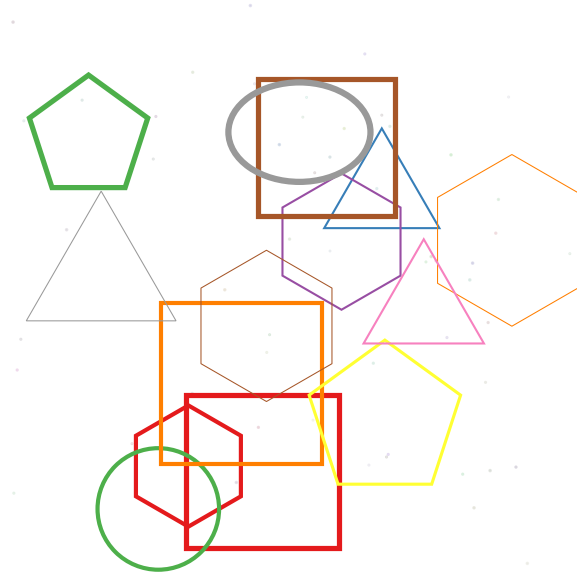[{"shape": "hexagon", "thickness": 2, "radius": 0.52, "center": [0.326, 0.192]}, {"shape": "square", "thickness": 2.5, "radius": 0.66, "center": [0.454, 0.183]}, {"shape": "triangle", "thickness": 1, "radius": 0.58, "center": [0.661, 0.662]}, {"shape": "circle", "thickness": 2, "radius": 0.53, "center": [0.274, 0.118]}, {"shape": "pentagon", "thickness": 2.5, "radius": 0.54, "center": [0.153, 0.761]}, {"shape": "hexagon", "thickness": 1, "radius": 0.59, "center": [0.591, 0.581]}, {"shape": "hexagon", "thickness": 0.5, "radius": 0.74, "center": [0.886, 0.583]}, {"shape": "square", "thickness": 2, "radius": 0.7, "center": [0.418, 0.335]}, {"shape": "pentagon", "thickness": 1.5, "radius": 0.69, "center": [0.666, 0.272]}, {"shape": "hexagon", "thickness": 0.5, "radius": 0.65, "center": [0.461, 0.435]}, {"shape": "square", "thickness": 2.5, "radius": 0.59, "center": [0.565, 0.744]}, {"shape": "triangle", "thickness": 1, "radius": 0.6, "center": [0.734, 0.465]}, {"shape": "triangle", "thickness": 0.5, "radius": 0.75, "center": [0.175, 0.518]}, {"shape": "oval", "thickness": 3, "radius": 0.62, "center": [0.519, 0.77]}]